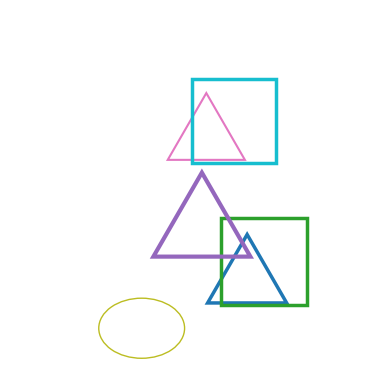[{"shape": "triangle", "thickness": 2.5, "radius": 0.59, "center": [0.642, 0.272]}, {"shape": "square", "thickness": 2.5, "radius": 0.56, "center": [0.686, 0.32]}, {"shape": "triangle", "thickness": 3, "radius": 0.73, "center": [0.524, 0.406]}, {"shape": "triangle", "thickness": 1.5, "radius": 0.58, "center": [0.536, 0.643]}, {"shape": "oval", "thickness": 1, "radius": 0.56, "center": [0.368, 0.147]}, {"shape": "square", "thickness": 2.5, "radius": 0.54, "center": [0.607, 0.685]}]